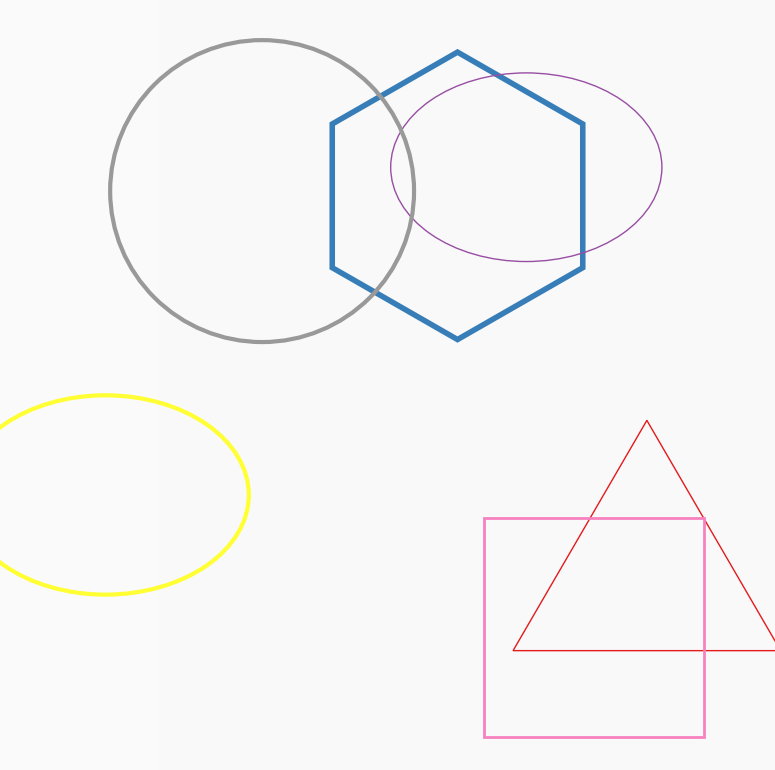[{"shape": "triangle", "thickness": 0.5, "radius": 1.0, "center": [0.835, 0.255]}, {"shape": "hexagon", "thickness": 2, "radius": 0.93, "center": [0.59, 0.746]}, {"shape": "oval", "thickness": 0.5, "radius": 0.87, "center": [0.679, 0.783]}, {"shape": "oval", "thickness": 1.5, "radius": 0.92, "center": [0.136, 0.357]}, {"shape": "square", "thickness": 1, "radius": 0.71, "center": [0.766, 0.185]}, {"shape": "circle", "thickness": 1.5, "radius": 0.98, "center": [0.338, 0.752]}]